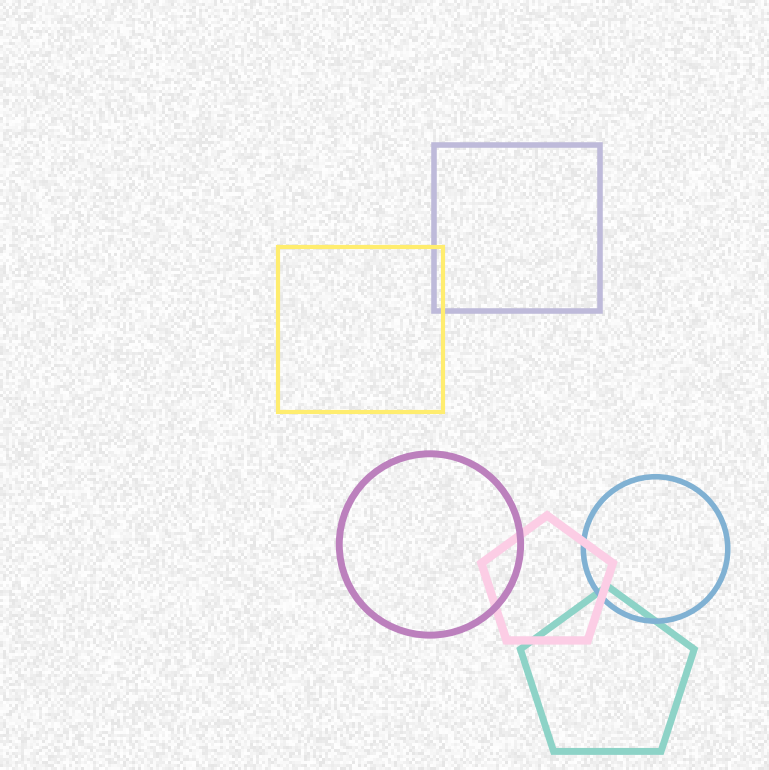[{"shape": "pentagon", "thickness": 2.5, "radius": 0.59, "center": [0.789, 0.12]}, {"shape": "square", "thickness": 2, "radius": 0.54, "center": [0.671, 0.704]}, {"shape": "circle", "thickness": 2, "radius": 0.47, "center": [0.851, 0.287]}, {"shape": "pentagon", "thickness": 3, "radius": 0.45, "center": [0.711, 0.241]}, {"shape": "circle", "thickness": 2.5, "radius": 0.59, "center": [0.558, 0.293]}, {"shape": "square", "thickness": 1.5, "radius": 0.54, "center": [0.468, 0.572]}]